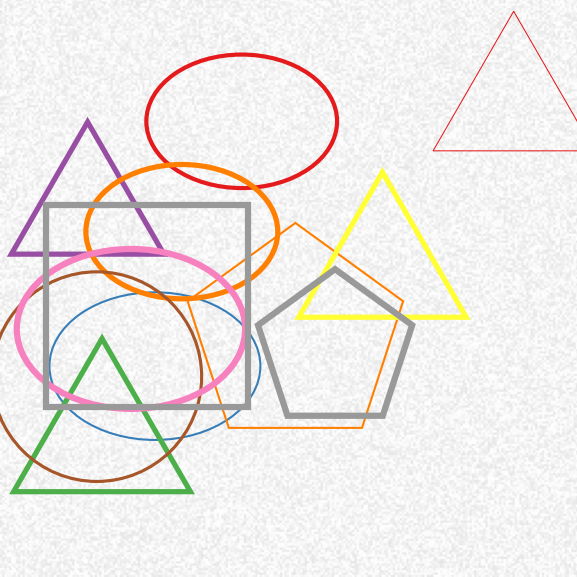[{"shape": "triangle", "thickness": 0.5, "radius": 0.81, "center": [0.889, 0.819]}, {"shape": "oval", "thickness": 2, "radius": 0.83, "center": [0.419, 0.789]}, {"shape": "oval", "thickness": 1, "radius": 0.91, "center": [0.268, 0.365]}, {"shape": "triangle", "thickness": 2.5, "radius": 0.88, "center": [0.177, 0.236]}, {"shape": "triangle", "thickness": 2.5, "radius": 0.76, "center": [0.152, 0.635]}, {"shape": "pentagon", "thickness": 1, "radius": 0.98, "center": [0.512, 0.417]}, {"shape": "oval", "thickness": 2.5, "radius": 0.83, "center": [0.315, 0.598]}, {"shape": "triangle", "thickness": 2.5, "radius": 0.84, "center": [0.662, 0.534]}, {"shape": "circle", "thickness": 1.5, "radius": 0.91, "center": [0.168, 0.347]}, {"shape": "oval", "thickness": 3, "radius": 0.99, "center": [0.227, 0.43]}, {"shape": "pentagon", "thickness": 3, "radius": 0.7, "center": [0.58, 0.393]}, {"shape": "square", "thickness": 3, "radius": 0.87, "center": [0.255, 0.469]}]